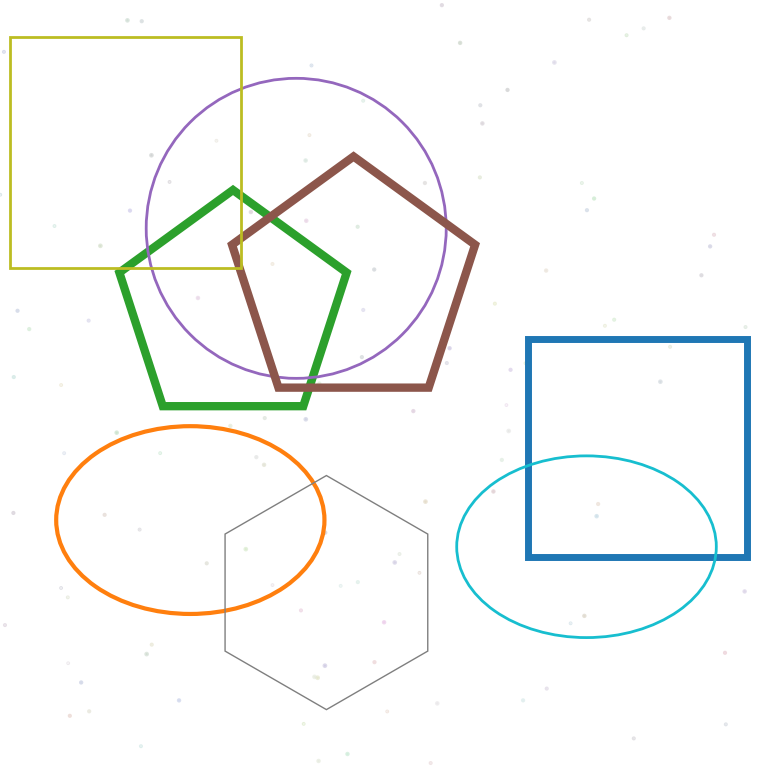[{"shape": "square", "thickness": 2.5, "radius": 0.71, "center": [0.828, 0.418]}, {"shape": "oval", "thickness": 1.5, "radius": 0.87, "center": [0.247, 0.325]}, {"shape": "pentagon", "thickness": 3, "radius": 0.78, "center": [0.303, 0.598]}, {"shape": "circle", "thickness": 1, "radius": 0.97, "center": [0.385, 0.703]}, {"shape": "pentagon", "thickness": 3, "radius": 0.83, "center": [0.459, 0.631]}, {"shape": "hexagon", "thickness": 0.5, "radius": 0.76, "center": [0.424, 0.23]}, {"shape": "square", "thickness": 1, "radius": 0.75, "center": [0.163, 0.802]}, {"shape": "oval", "thickness": 1, "radius": 0.84, "center": [0.762, 0.29]}]